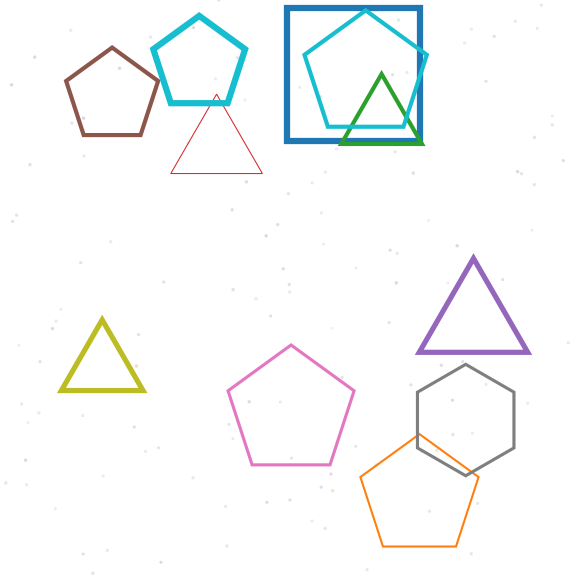[{"shape": "square", "thickness": 3, "radius": 0.57, "center": [0.612, 0.87]}, {"shape": "pentagon", "thickness": 1, "radius": 0.54, "center": [0.726, 0.14]}, {"shape": "triangle", "thickness": 2, "radius": 0.4, "center": [0.661, 0.79]}, {"shape": "triangle", "thickness": 0.5, "radius": 0.46, "center": [0.375, 0.744]}, {"shape": "triangle", "thickness": 2.5, "radius": 0.54, "center": [0.82, 0.443]}, {"shape": "pentagon", "thickness": 2, "radius": 0.42, "center": [0.194, 0.833]}, {"shape": "pentagon", "thickness": 1.5, "radius": 0.57, "center": [0.504, 0.287]}, {"shape": "hexagon", "thickness": 1.5, "radius": 0.48, "center": [0.806, 0.272]}, {"shape": "triangle", "thickness": 2.5, "radius": 0.41, "center": [0.177, 0.364]}, {"shape": "pentagon", "thickness": 2, "radius": 0.56, "center": [0.633, 0.87]}, {"shape": "pentagon", "thickness": 3, "radius": 0.42, "center": [0.345, 0.888]}]